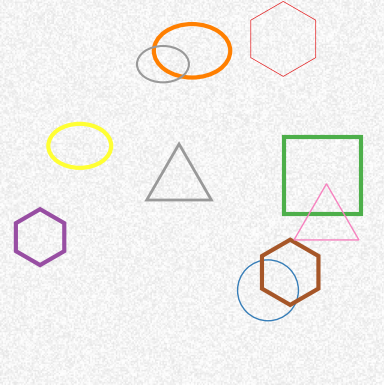[{"shape": "hexagon", "thickness": 0.5, "radius": 0.49, "center": [0.736, 0.899]}, {"shape": "circle", "thickness": 1, "radius": 0.4, "center": [0.696, 0.246]}, {"shape": "square", "thickness": 3, "radius": 0.5, "center": [0.838, 0.545]}, {"shape": "hexagon", "thickness": 3, "radius": 0.36, "center": [0.104, 0.384]}, {"shape": "oval", "thickness": 3, "radius": 0.5, "center": [0.499, 0.868]}, {"shape": "oval", "thickness": 3, "radius": 0.41, "center": [0.207, 0.621]}, {"shape": "hexagon", "thickness": 3, "radius": 0.42, "center": [0.754, 0.293]}, {"shape": "triangle", "thickness": 1, "radius": 0.49, "center": [0.848, 0.425]}, {"shape": "oval", "thickness": 1.5, "radius": 0.34, "center": [0.423, 0.833]}, {"shape": "triangle", "thickness": 2, "radius": 0.48, "center": [0.465, 0.529]}]